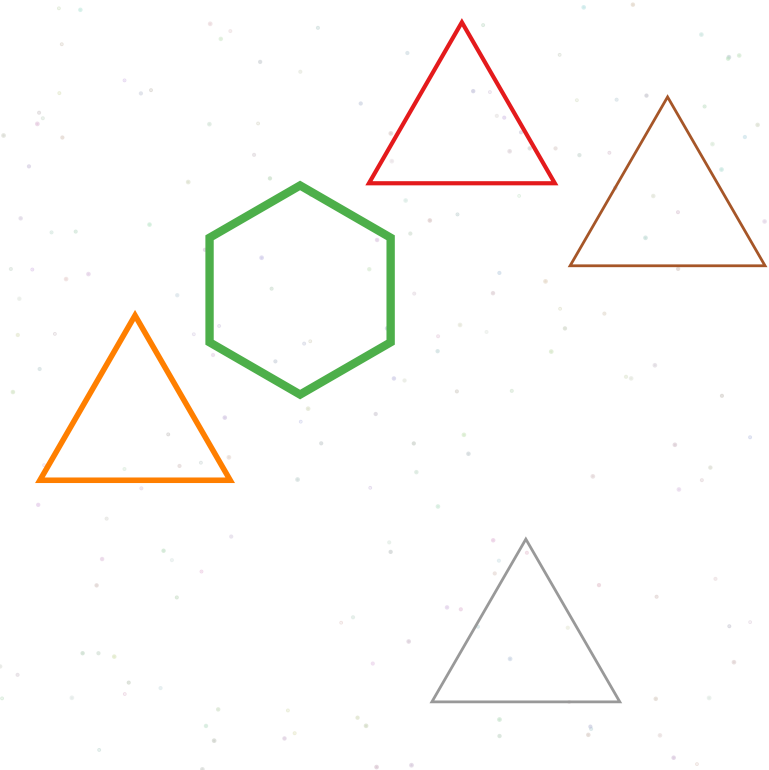[{"shape": "triangle", "thickness": 1.5, "radius": 0.7, "center": [0.6, 0.832]}, {"shape": "hexagon", "thickness": 3, "radius": 0.68, "center": [0.39, 0.623]}, {"shape": "triangle", "thickness": 2, "radius": 0.71, "center": [0.175, 0.448]}, {"shape": "triangle", "thickness": 1, "radius": 0.73, "center": [0.867, 0.728]}, {"shape": "triangle", "thickness": 1, "radius": 0.7, "center": [0.683, 0.159]}]